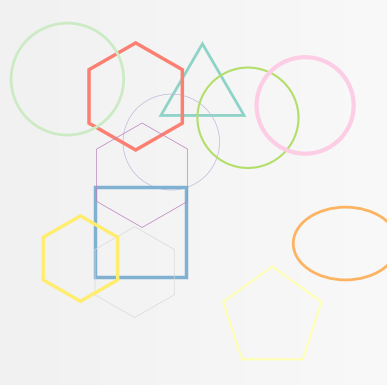[{"shape": "triangle", "thickness": 2, "radius": 0.62, "center": [0.522, 0.762]}, {"shape": "pentagon", "thickness": 1.5, "radius": 0.67, "center": [0.703, 0.175]}, {"shape": "circle", "thickness": 0.5, "radius": 0.62, "center": [0.442, 0.631]}, {"shape": "hexagon", "thickness": 2.5, "radius": 0.7, "center": [0.35, 0.75]}, {"shape": "square", "thickness": 2.5, "radius": 0.58, "center": [0.363, 0.396]}, {"shape": "oval", "thickness": 2, "radius": 0.67, "center": [0.892, 0.367]}, {"shape": "circle", "thickness": 1.5, "radius": 0.65, "center": [0.64, 0.694]}, {"shape": "circle", "thickness": 3, "radius": 0.63, "center": [0.787, 0.726]}, {"shape": "hexagon", "thickness": 0.5, "radius": 0.59, "center": [0.347, 0.293]}, {"shape": "hexagon", "thickness": 0.5, "radius": 0.68, "center": [0.367, 0.545]}, {"shape": "circle", "thickness": 2, "radius": 0.73, "center": [0.174, 0.795]}, {"shape": "hexagon", "thickness": 2.5, "radius": 0.55, "center": [0.208, 0.328]}]